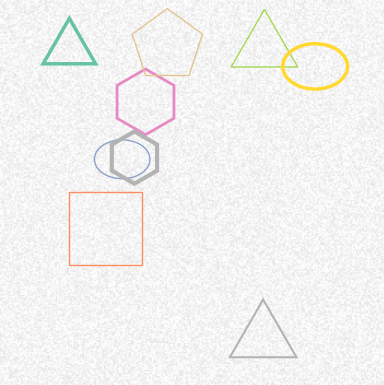[{"shape": "triangle", "thickness": 2.5, "radius": 0.39, "center": [0.18, 0.874]}, {"shape": "square", "thickness": 1, "radius": 0.47, "center": [0.273, 0.406]}, {"shape": "oval", "thickness": 1, "radius": 0.36, "center": [0.317, 0.586]}, {"shape": "hexagon", "thickness": 2, "radius": 0.43, "center": [0.378, 0.735]}, {"shape": "triangle", "thickness": 1, "radius": 0.5, "center": [0.687, 0.876]}, {"shape": "oval", "thickness": 2.5, "radius": 0.42, "center": [0.819, 0.828]}, {"shape": "pentagon", "thickness": 1, "radius": 0.48, "center": [0.435, 0.882]}, {"shape": "hexagon", "thickness": 3, "radius": 0.34, "center": [0.349, 0.591]}, {"shape": "triangle", "thickness": 1.5, "radius": 0.5, "center": [0.684, 0.122]}]